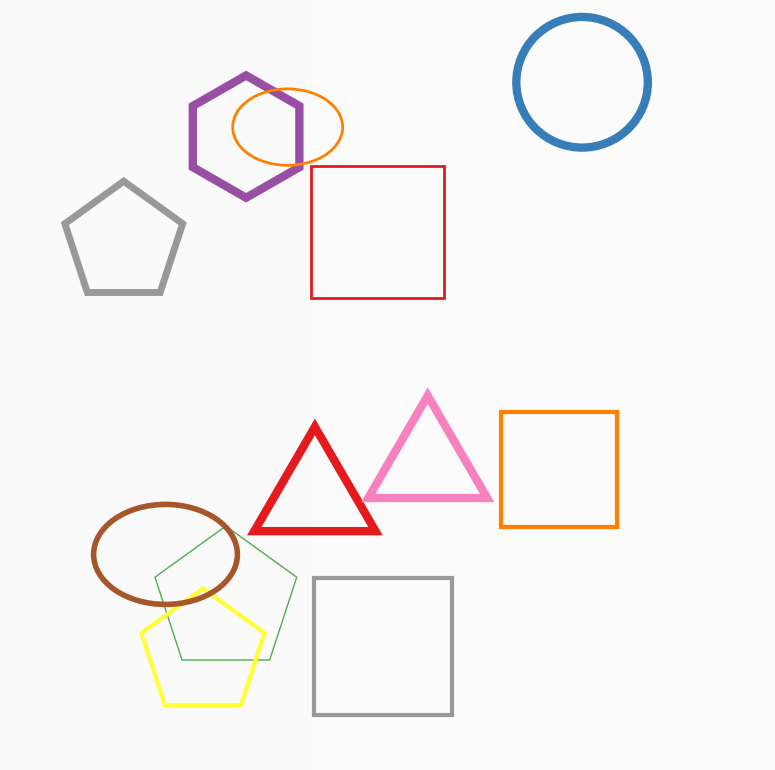[{"shape": "square", "thickness": 1, "radius": 0.43, "center": [0.487, 0.698]}, {"shape": "triangle", "thickness": 3, "radius": 0.45, "center": [0.406, 0.355]}, {"shape": "circle", "thickness": 3, "radius": 0.42, "center": [0.751, 0.893]}, {"shape": "pentagon", "thickness": 0.5, "radius": 0.48, "center": [0.291, 0.221]}, {"shape": "hexagon", "thickness": 3, "radius": 0.4, "center": [0.318, 0.823]}, {"shape": "square", "thickness": 1.5, "radius": 0.37, "center": [0.721, 0.39]}, {"shape": "oval", "thickness": 1, "radius": 0.35, "center": [0.371, 0.835]}, {"shape": "pentagon", "thickness": 1.5, "radius": 0.42, "center": [0.262, 0.152]}, {"shape": "oval", "thickness": 2, "radius": 0.46, "center": [0.214, 0.28]}, {"shape": "triangle", "thickness": 3, "radius": 0.44, "center": [0.552, 0.398]}, {"shape": "square", "thickness": 1.5, "radius": 0.44, "center": [0.494, 0.16]}, {"shape": "pentagon", "thickness": 2.5, "radius": 0.4, "center": [0.16, 0.685]}]